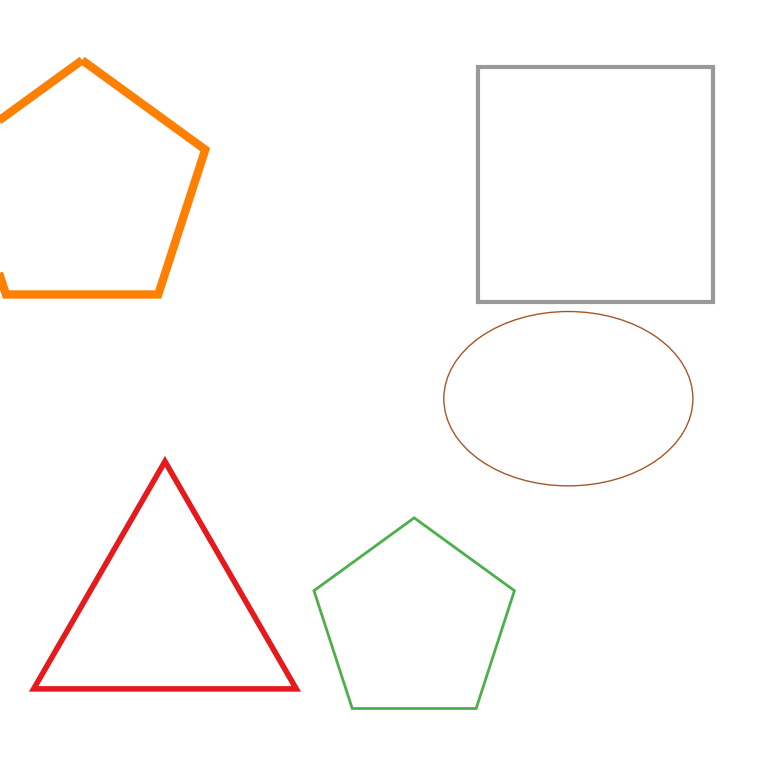[{"shape": "triangle", "thickness": 2, "radius": 0.98, "center": [0.214, 0.204]}, {"shape": "pentagon", "thickness": 1, "radius": 0.68, "center": [0.538, 0.191]}, {"shape": "pentagon", "thickness": 3, "radius": 0.84, "center": [0.107, 0.754]}, {"shape": "oval", "thickness": 0.5, "radius": 0.81, "center": [0.738, 0.482]}, {"shape": "square", "thickness": 1.5, "radius": 0.76, "center": [0.773, 0.761]}]